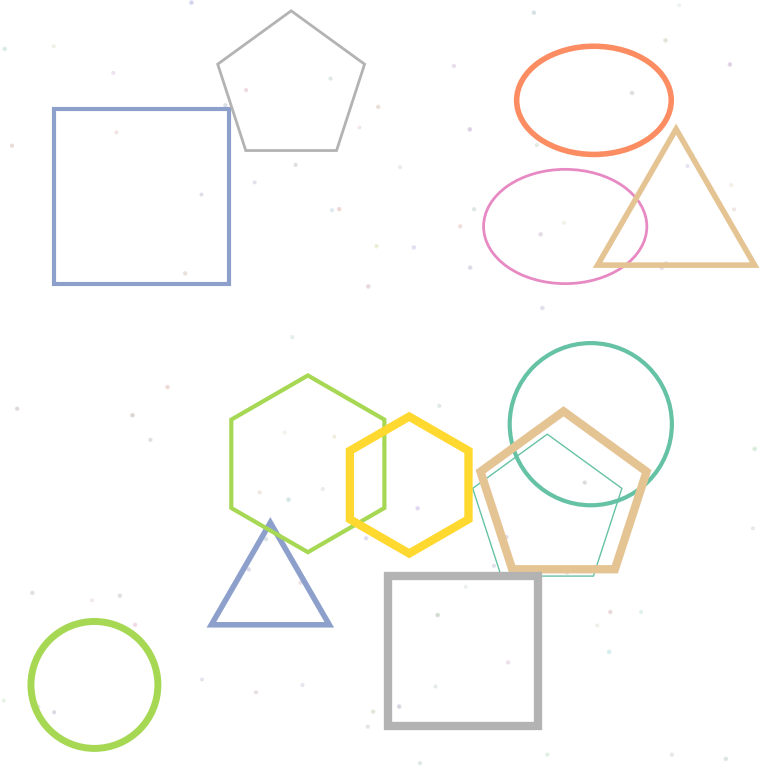[{"shape": "pentagon", "thickness": 0.5, "radius": 0.51, "center": [0.711, 0.334]}, {"shape": "circle", "thickness": 1.5, "radius": 0.53, "center": [0.767, 0.449]}, {"shape": "oval", "thickness": 2, "radius": 0.5, "center": [0.771, 0.87]}, {"shape": "triangle", "thickness": 2, "radius": 0.44, "center": [0.351, 0.233]}, {"shape": "square", "thickness": 1.5, "radius": 0.57, "center": [0.184, 0.745]}, {"shape": "oval", "thickness": 1, "radius": 0.53, "center": [0.734, 0.706]}, {"shape": "circle", "thickness": 2.5, "radius": 0.41, "center": [0.123, 0.11]}, {"shape": "hexagon", "thickness": 1.5, "radius": 0.57, "center": [0.4, 0.398]}, {"shape": "hexagon", "thickness": 3, "radius": 0.44, "center": [0.531, 0.37]}, {"shape": "pentagon", "thickness": 3, "radius": 0.57, "center": [0.732, 0.352]}, {"shape": "triangle", "thickness": 2, "radius": 0.59, "center": [0.878, 0.715]}, {"shape": "pentagon", "thickness": 1, "radius": 0.5, "center": [0.378, 0.886]}, {"shape": "square", "thickness": 3, "radius": 0.49, "center": [0.601, 0.154]}]